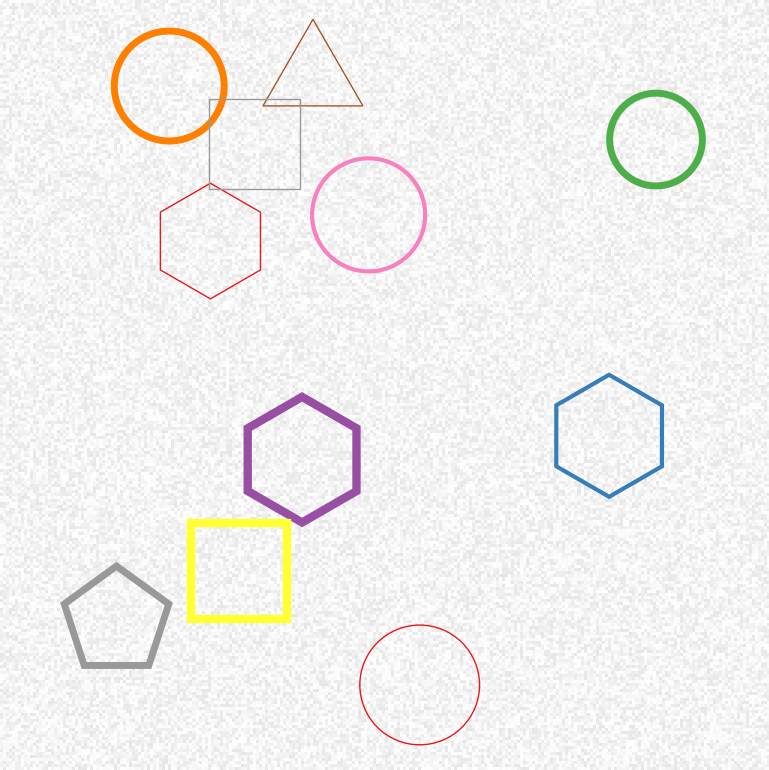[{"shape": "circle", "thickness": 0.5, "radius": 0.39, "center": [0.545, 0.11]}, {"shape": "hexagon", "thickness": 0.5, "radius": 0.38, "center": [0.273, 0.687]}, {"shape": "hexagon", "thickness": 1.5, "radius": 0.4, "center": [0.791, 0.434]}, {"shape": "circle", "thickness": 2.5, "radius": 0.3, "center": [0.852, 0.819]}, {"shape": "hexagon", "thickness": 3, "radius": 0.41, "center": [0.392, 0.403]}, {"shape": "circle", "thickness": 2.5, "radius": 0.36, "center": [0.22, 0.888]}, {"shape": "square", "thickness": 3, "radius": 0.31, "center": [0.311, 0.258]}, {"shape": "triangle", "thickness": 0.5, "radius": 0.37, "center": [0.406, 0.9]}, {"shape": "circle", "thickness": 1.5, "radius": 0.37, "center": [0.479, 0.721]}, {"shape": "square", "thickness": 0.5, "radius": 0.29, "center": [0.331, 0.813]}, {"shape": "pentagon", "thickness": 2.5, "radius": 0.36, "center": [0.151, 0.193]}]